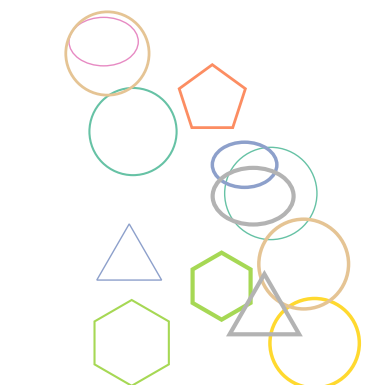[{"shape": "circle", "thickness": 1.5, "radius": 0.57, "center": [0.345, 0.658]}, {"shape": "circle", "thickness": 1, "radius": 0.6, "center": [0.703, 0.497]}, {"shape": "pentagon", "thickness": 2, "radius": 0.45, "center": [0.551, 0.742]}, {"shape": "oval", "thickness": 2.5, "radius": 0.42, "center": [0.635, 0.572]}, {"shape": "triangle", "thickness": 1, "radius": 0.49, "center": [0.336, 0.321]}, {"shape": "oval", "thickness": 1, "radius": 0.45, "center": [0.269, 0.892]}, {"shape": "hexagon", "thickness": 3, "radius": 0.43, "center": [0.576, 0.257]}, {"shape": "hexagon", "thickness": 1.5, "radius": 0.56, "center": [0.342, 0.109]}, {"shape": "circle", "thickness": 2.5, "radius": 0.58, "center": [0.817, 0.109]}, {"shape": "circle", "thickness": 2.5, "radius": 0.58, "center": [0.789, 0.314]}, {"shape": "circle", "thickness": 2, "radius": 0.54, "center": [0.279, 0.861]}, {"shape": "triangle", "thickness": 3, "radius": 0.52, "center": [0.687, 0.184]}, {"shape": "oval", "thickness": 3, "radius": 0.53, "center": [0.657, 0.49]}]